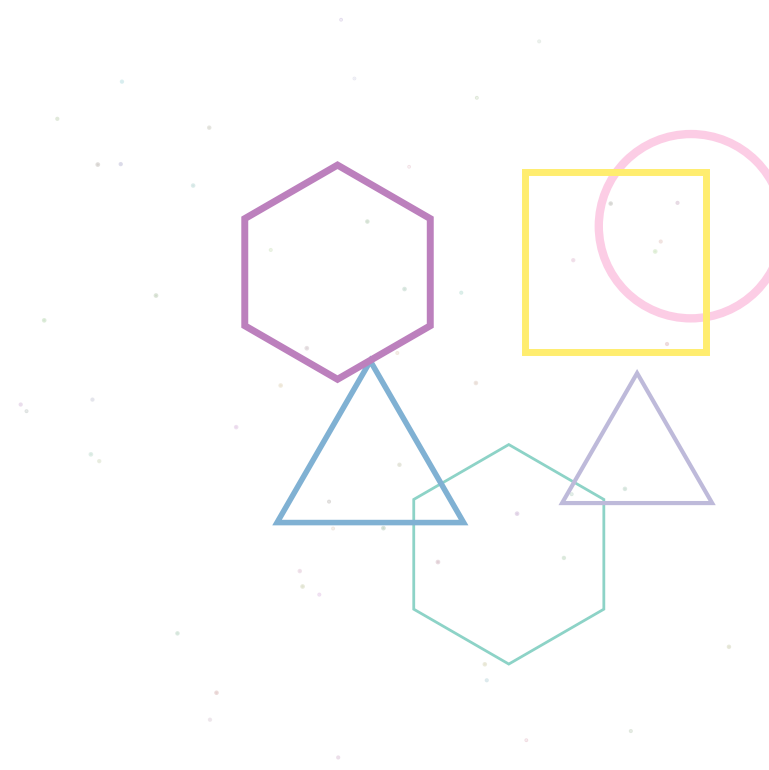[{"shape": "hexagon", "thickness": 1, "radius": 0.71, "center": [0.661, 0.28]}, {"shape": "triangle", "thickness": 1.5, "radius": 0.56, "center": [0.827, 0.403]}, {"shape": "triangle", "thickness": 2, "radius": 0.7, "center": [0.481, 0.391]}, {"shape": "circle", "thickness": 3, "radius": 0.6, "center": [0.897, 0.706]}, {"shape": "hexagon", "thickness": 2.5, "radius": 0.7, "center": [0.438, 0.647]}, {"shape": "square", "thickness": 2.5, "radius": 0.59, "center": [0.799, 0.66]}]